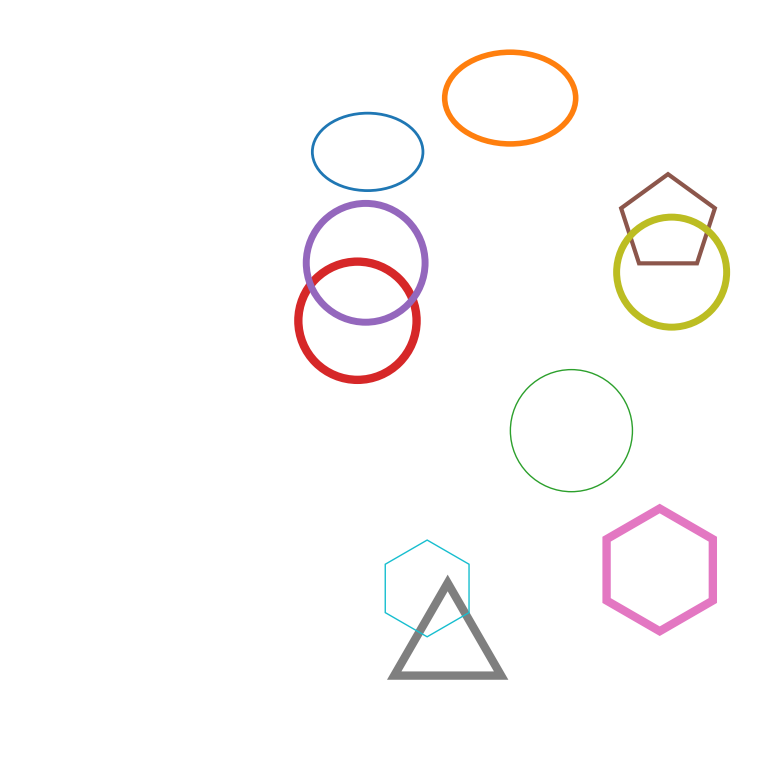[{"shape": "oval", "thickness": 1, "radius": 0.36, "center": [0.477, 0.803]}, {"shape": "oval", "thickness": 2, "radius": 0.43, "center": [0.663, 0.873]}, {"shape": "circle", "thickness": 0.5, "radius": 0.4, "center": [0.742, 0.441]}, {"shape": "circle", "thickness": 3, "radius": 0.38, "center": [0.464, 0.583]}, {"shape": "circle", "thickness": 2.5, "radius": 0.39, "center": [0.475, 0.659]}, {"shape": "pentagon", "thickness": 1.5, "radius": 0.32, "center": [0.868, 0.71]}, {"shape": "hexagon", "thickness": 3, "radius": 0.4, "center": [0.857, 0.26]}, {"shape": "triangle", "thickness": 3, "radius": 0.4, "center": [0.581, 0.163]}, {"shape": "circle", "thickness": 2.5, "radius": 0.36, "center": [0.872, 0.647]}, {"shape": "hexagon", "thickness": 0.5, "radius": 0.31, "center": [0.555, 0.236]}]